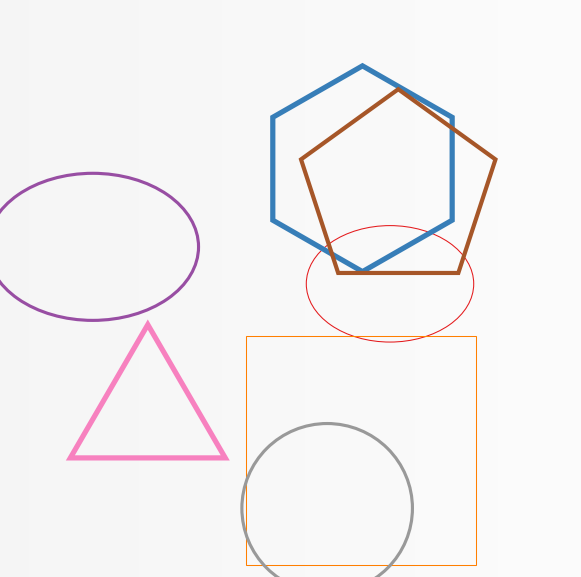[{"shape": "oval", "thickness": 0.5, "radius": 0.72, "center": [0.671, 0.508]}, {"shape": "hexagon", "thickness": 2.5, "radius": 0.89, "center": [0.624, 0.707]}, {"shape": "oval", "thickness": 1.5, "radius": 0.91, "center": [0.16, 0.572]}, {"shape": "square", "thickness": 0.5, "radius": 0.99, "center": [0.622, 0.219]}, {"shape": "pentagon", "thickness": 2, "radius": 0.88, "center": [0.685, 0.669]}, {"shape": "triangle", "thickness": 2.5, "radius": 0.77, "center": [0.254, 0.283]}, {"shape": "circle", "thickness": 1.5, "radius": 0.73, "center": [0.563, 0.119]}]